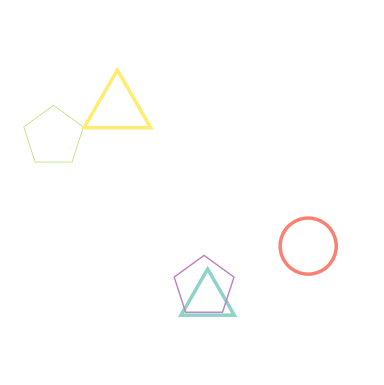[{"shape": "triangle", "thickness": 2.5, "radius": 0.4, "center": [0.539, 0.221]}, {"shape": "circle", "thickness": 2.5, "radius": 0.36, "center": [0.8, 0.361]}, {"shape": "pentagon", "thickness": 0.5, "radius": 0.41, "center": [0.139, 0.645]}, {"shape": "pentagon", "thickness": 1, "radius": 0.41, "center": [0.53, 0.255]}, {"shape": "triangle", "thickness": 2.5, "radius": 0.5, "center": [0.305, 0.718]}]